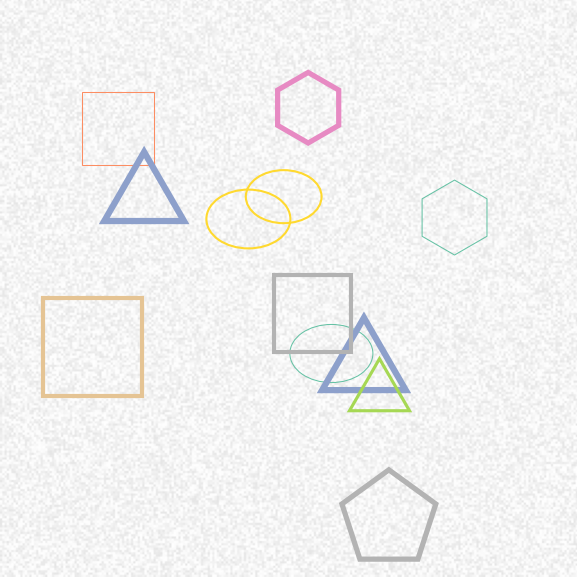[{"shape": "oval", "thickness": 0.5, "radius": 0.36, "center": [0.574, 0.387]}, {"shape": "hexagon", "thickness": 0.5, "radius": 0.32, "center": [0.787, 0.622]}, {"shape": "square", "thickness": 0.5, "radius": 0.31, "center": [0.204, 0.777]}, {"shape": "triangle", "thickness": 3, "radius": 0.42, "center": [0.63, 0.365]}, {"shape": "triangle", "thickness": 3, "radius": 0.4, "center": [0.25, 0.656]}, {"shape": "hexagon", "thickness": 2.5, "radius": 0.31, "center": [0.534, 0.813]}, {"shape": "triangle", "thickness": 1.5, "radius": 0.3, "center": [0.657, 0.318]}, {"shape": "oval", "thickness": 1, "radius": 0.36, "center": [0.43, 0.62]}, {"shape": "oval", "thickness": 1, "radius": 0.33, "center": [0.491, 0.659]}, {"shape": "square", "thickness": 2, "radius": 0.43, "center": [0.16, 0.398]}, {"shape": "square", "thickness": 2, "radius": 0.33, "center": [0.541, 0.456]}, {"shape": "pentagon", "thickness": 2.5, "radius": 0.43, "center": [0.673, 0.1]}]